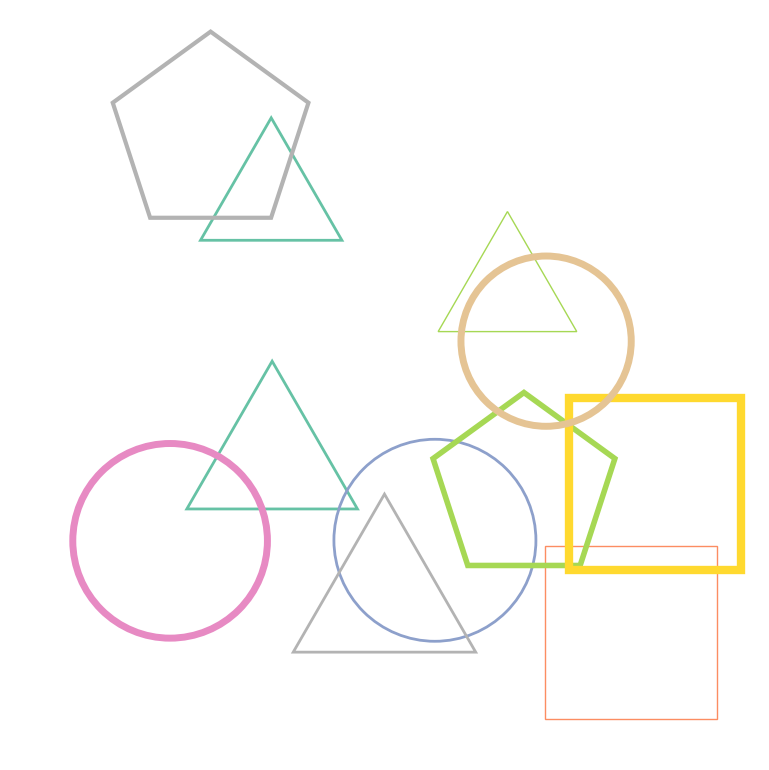[{"shape": "triangle", "thickness": 1, "radius": 0.53, "center": [0.352, 0.741]}, {"shape": "triangle", "thickness": 1, "radius": 0.64, "center": [0.353, 0.403]}, {"shape": "square", "thickness": 0.5, "radius": 0.56, "center": [0.82, 0.178]}, {"shape": "circle", "thickness": 1, "radius": 0.66, "center": [0.565, 0.298]}, {"shape": "circle", "thickness": 2.5, "radius": 0.63, "center": [0.221, 0.298]}, {"shape": "pentagon", "thickness": 2, "radius": 0.62, "center": [0.68, 0.366]}, {"shape": "triangle", "thickness": 0.5, "radius": 0.52, "center": [0.659, 0.621]}, {"shape": "square", "thickness": 3, "radius": 0.56, "center": [0.851, 0.372]}, {"shape": "circle", "thickness": 2.5, "radius": 0.55, "center": [0.709, 0.557]}, {"shape": "triangle", "thickness": 1, "radius": 0.68, "center": [0.499, 0.221]}, {"shape": "pentagon", "thickness": 1.5, "radius": 0.67, "center": [0.274, 0.825]}]